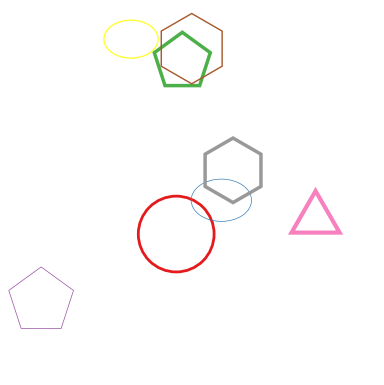[{"shape": "circle", "thickness": 2, "radius": 0.49, "center": [0.458, 0.392]}, {"shape": "oval", "thickness": 0.5, "radius": 0.39, "center": [0.575, 0.48]}, {"shape": "pentagon", "thickness": 2.5, "radius": 0.38, "center": [0.474, 0.84]}, {"shape": "pentagon", "thickness": 0.5, "radius": 0.44, "center": [0.107, 0.218]}, {"shape": "oval", "thickness": 1, "radius": 0.35, "center": [0.34, 0.898]}, {"shape": "hexagon", "thickness": 1, "radius": 0.46, "center": [0.498, 0.874]}, {"shape": "triangle", "thickness": 3, "radius": 0.36, "center": [0.82, 0.432]}, {"shape": "hexagon", "thickness": 2.5, "radius": 0.42, "center": [0.605, 0.558]}]